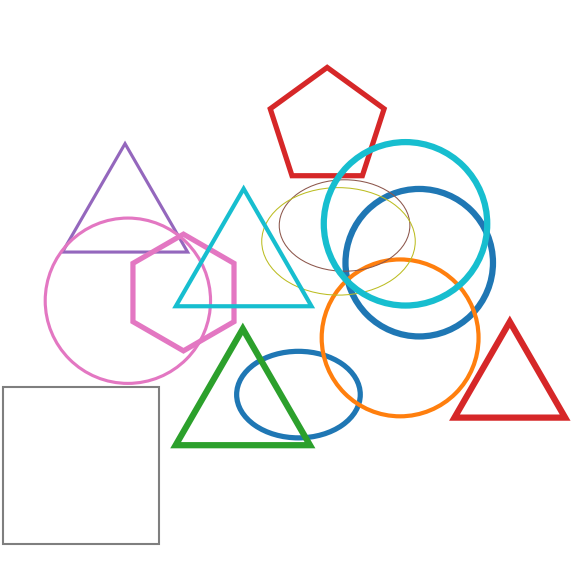[{"shape": "oval", "thickness": 2.5, "radius": 0.54, "center": [0.517, 0.316]}, {"shape": "circle", "thickness": 3, "radius": 0.64, "center": [0.726, 0.544]}, {"shape": "circle", "thickness": 2, "radius": 0.68, "center": [0.693, 0.414]}, {"shape": "triangle", "thickness": 3, "radius": 0.67, "center": [0.42, 0.295]}, {"shape": "triangle", "thickness": 3, "radius": 0.55, "center": [0.883, 0.331]}, {"shape": "pentagon", "thickness": 2.5, "radius": 0.52, "center": [0.567, 0.779]}, {"shape": "triangle", "thickness": 1.5, "radius": 0.63, "center": [0.217, 0.625]}, {"shape": "oval", "thickness": 0.5, "radius": 0.57, "center": [0.597, 0.609]}, {"shape": "hexagon", "thickness": 2.5, "radius": 0.51, "center": [0.318, 0.493]}, {"shape": "circle", "thickness": 1.5, "radius": 0.72, "center": [0.221, 0.478]}, {"shape": "square", "thickness": 1, "radius": 0.68, "center": [0.14, 0.194]}, {"shape": "oval", "thickness": 0.5, "radius": 0.66, "center": [0.586, 0.581]}, {"shape": "circle", "thickness": 3, "radius": 0.71, "center": [0.702, 0.612]}, {"shape": "triangle", "thickness": 2, "radius": 0.68, "center": [0.422, 0.537]}]